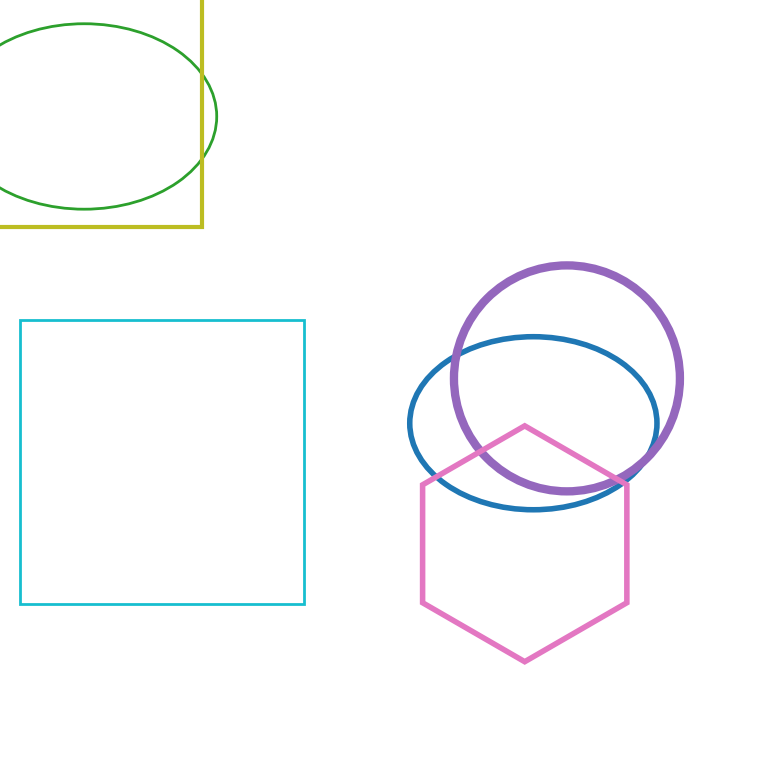[{"shape": "oval", "thickness": 2, "radius": 0.8, "center": [0.693, 0.45]}, {"shape": "oval", "thickness": 1, "radius": 0.86, "center": [0.109, 0.849]}, {"shape": "circle", "thickness": 3, "radius": 0.73, "center": [0.736, 0.509]}, {"shape": "hexagon", "thickness": 2, "radius": 0.77, "center": [0.681, 0.294]}, {"shape": "square", "thickness": 1.5, "radius": 0.81, "center": [0.1, 0.867]}, {"shape": "square", "thickness": 1, "radius": 0.92, "center": [0.21, 0.401]}]